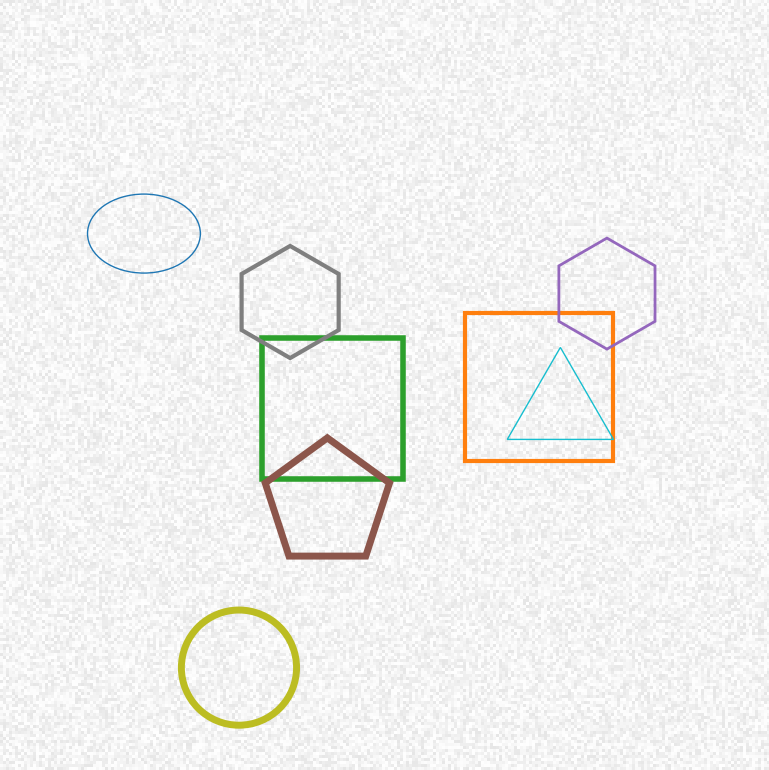[{"shape": "oval", "thickness": 0.5, "radius": 0.37, "center": [0.187, 0.697]}, {"shape": "square", "thickness": 1.5, "radius": 0.48, "center": [0.701, 0.497]}, {"shape": "square", "thickness": 2, "radius": 0.46, "center": [0.432, 0.469]}, {"shape": "hexagon", "thickness": 1, "radius": 0.36, "center": [0.788, 0.619]}, {"shape": "pentagon", "thickness": 2.5, "radius": 0.42, "center": [0.425, 0.346]}, {"shape": "hexagon", "thickness": 1.5, "radius": 0.36, "center": [0.377, 0.608]}, {"shape": "circle", "thickness": 2.5, "radius": 0.37, "center": [0.31, 0.133]}, {"shape": "triangle", "thickness": 0.5, "radius": 0.4, "center": [0.728, 0.469]}]